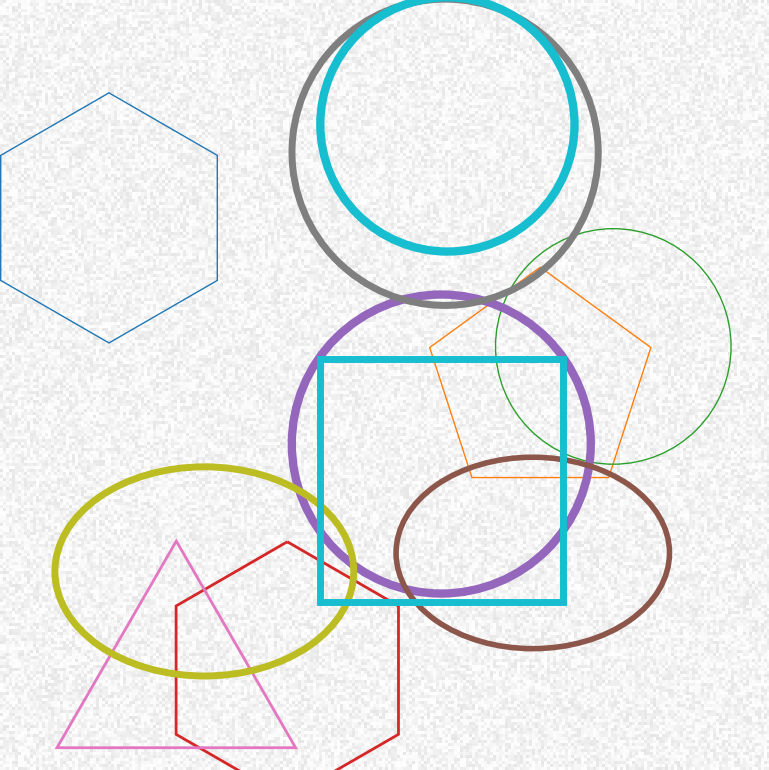[{"shape": "hexagon", "thickness": 0.5, "radius": 0.81, "center": [0.142, 0.717]}, {"shape": "pentagon", "thickness": 0.5, "radius": 0.76, "center": [0.702, 0.502]}, {"shape": "circle", "thickness": 0.5, "radius": 0.76, "center": [0.796, 0.55]}, {"shape": "hexagon", "thickness": 1, "radius": 0.83, "center": [0.373, 0.13]}, {"shape": "circle", "thickness": 3, "radius": 0.97, "center": [0.573, 0.423]}, {"shape": "oval", "thickness": 2, "radius": 0.89, "center": [0.692, 0.282]}, {"shape": "triangle", "thickness": 1, "radius": 0.89, "center": [0.229, 0.118]}, {"shape": "circle", "thickness": 2.5, "radius": 0.99, "center": [0.578, 0.802]}, {"shape": "oval", "thickness": 2.5, "radius": 0.97, "center": [0.265, 0.258]}, {"shape": "square", "thickness": 2.5, "radius": 0.79, "center": [0.573, 0.376]}, {"shape": "circle", "thickness": 3, "radius": 0.83, "center": [0.581, 0.838]}]